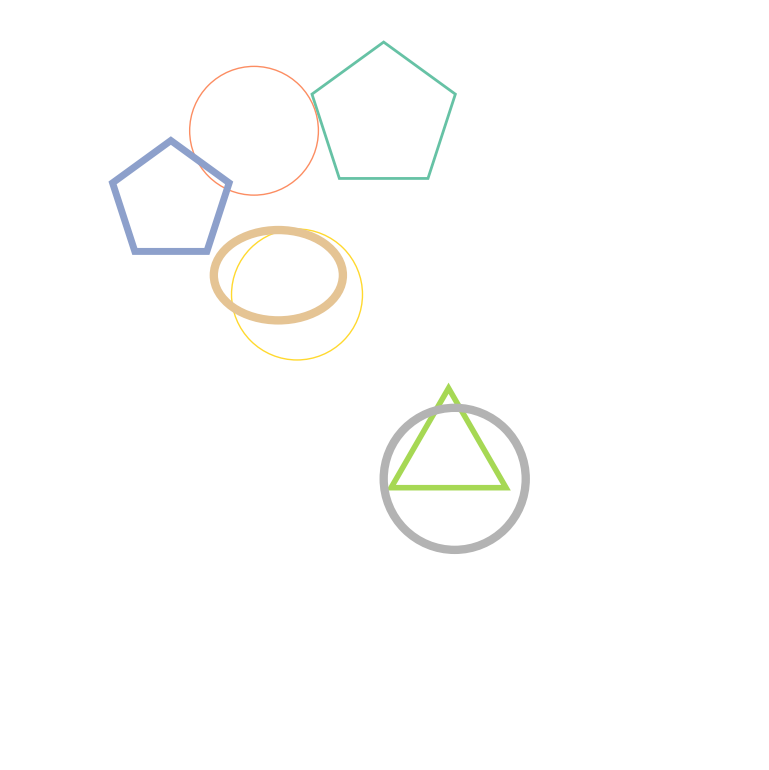[{"shape": "pentagon", "thickness": 1, "radius": 0.49, "center": [0.498, 0.847]}, {"shape": "circle", "thickness": 0.5, "radius": 0.42, "center": [0.33, 0.83]}, {"shape": "pentagon", "thickness": 2.5, "radius": 0.4, "center": [0.222, 0.738]}, {"shape": "triangle", "thickness": 2, "radius": 0.43, "center": [0.583, 0.41]}, {"shape": "circle", "thickness": 0.5, "radius": 0.43, "center": [0.386, 0.618]}, {"shape": "oval", "thickness": 3, "radius": 0.42, "center": [0.362, 0.643]}, {"shape": "circle", "thickness": 3, "radius": 0.46, "center": [0.591, 0.378]}]